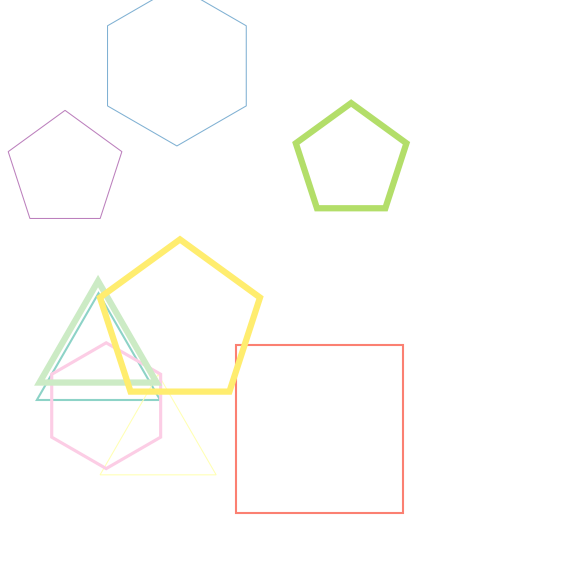[{"shape": "triangle", "thickness": 1, "radius": 0.62, "center": [0.171, 0.368]}, {"shape": "triangle", "thickness": 0.5, "radius": 0.58, "center": [0.274, 0.235]}, {"shape": "square", "thickness": 1, "radius": 0.72, "center": [0.553, 0.256]}, {"shape": "hexagon", "thickness": 0.5, "radius": 0.69, "center": [0.306, 0.885]}, {"shape": "pentagon", "thickness": 3, "radius": 0.5, "center": [0.608, 0.72]}, {"shape": "hexagon", "thickness": 1.5, "radius": 0.54, "center": [0.184, 0.297]}, {"shape": "pentagon", "thickness": 0.5, "radius": 0.52, "center": [0.113, 0.705]}, {"shape": "triangle", "thickness": 3, "radius": 0.59, "center": [0.17, 0.395]}, {"shape": "pentagon", "thickness": 3, "radius": 0.73, "center": [0.312, 0.439]}]